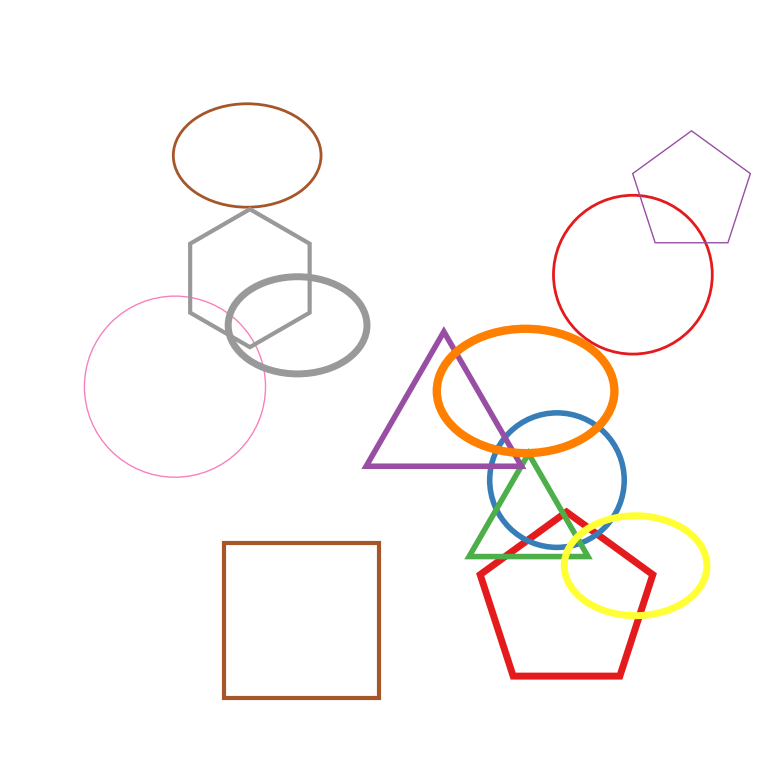[{"shape": "pentagon", "thickness": 2.5, "radius": 0.59, "center": [0.736, 0.217]}, {"shape": "circle", "thickness": 1, "radius": 0.52, "center": [0.822, 0.643]}, {"shape": "circle", "thickness": 2, "radius": 0.44, "center": [0.723, 0.376]}, {"shape": "triangle", "thickness": 2, "radius": 0.45, "center": [0.686, 0.322]}, {"shape": "triangle", "thickness": 2, "radius": 0.58, "center": [0.576, 0.453]}, {"shape": "pentagon", "thickness": 0.5, "radius": 0.4, "center": [0.898, 0.75]}, {"shape": "oval", "thickness": 3, "radius": 0.58, "center": [0.683, 0.492]}, {"shape": "oval", "thickness": 2.5, "radius": 0.46, "center": [0.825, 0.265]}, {"shape": "square", "thickness": 1.5, "radius": 0.5, "center": [0.392, 0.194]}, {"shape": "oval", "thickness": 1, "radius": 0.48, "center": [0.321, 0.798]}, {"shape": "circle", "thickness": 0.5, "radius": 0.59, "center": [0.227, 0.498]}, {"shape": "hexagon", "thickness": 1.5, "radius": 0.45, "center": [0.325, 0.639]}, {"shape": "oval", "thickness": 2.5, "radius": 0.45, "center": [0.386, 0.578]}]